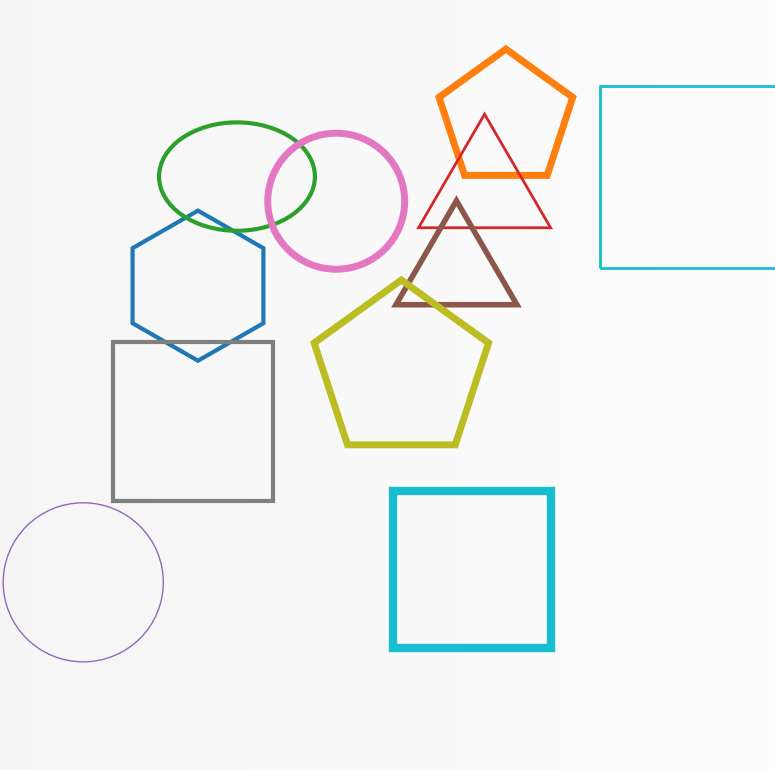[{"shape": "hexagon", "thickness": 1.5, "radius": 0.49, "center": [0.255, 0.629]}, {"shape": "pentagon", "thickness": 2.5, "radius": 0.45, "center": [0.653, 0.846]}, {"shape": "oval", "thickness": 1.5, "radius": 0.5, "center": [0.306, 0.771]}, {"shape": "triangle", "thickness": 1, "radius": 0.49, "center": [0.625, 0.753]}, {"shape": "circle", "thickness": 0.5, "radius": 0.52, "center": [0.107, 0.244]}, {"shape": "triangle", "thickness": 2, "radius": 0.45, "center": [0.589, 0.649]}, {"shape": "circle", "thickness": 2.5, "radius": 0.44, "center": [0.434, 0.739]}, {"shape": "square", "thickness": 1.5, "radius": 0.52, "center": [0.249, 0.453]}, {"shape": "pentagon", "thickness": 2.5, "radius": 0.59, "center": [0.518, 0.518]}, {"shape": "square", "thickness": 1, "radius": 0.59, "center": [0.893, 0.77]}, {"shape": "square", "thickness": 3, "radius": 0.51, "center": [0.61, 0.26]}]